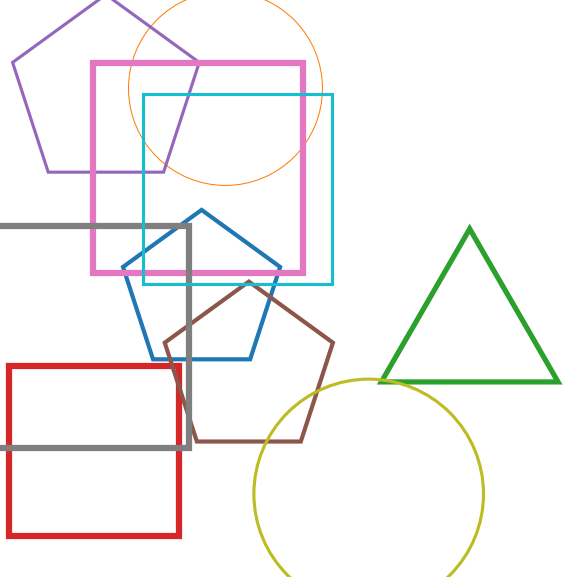[{"shape": "pentagon", "thickness": 2, "radius": 0.72, "center": [0.349, 0.493]}, {"shape": "circle", "thickness": 0.5, "radius": 0.84, "center": [0.39, 0.846]}, {"shape": "triangle", "thickness": 2.5, "radius": 0.88, "center": [0.813, 0.426]}, {"shape": "square", "thickness": 3, "radius": 0.74, "center": [0.162, 0.219]}, {"shape": "pentagon", "thickness": 1.5, "radius": 0.85, "center": [0.183, 0.839]}, {"shape": "pentagon", "thickness": 2, "radius": 0.77, "center": [0.431, 0.358]}, {"shape": "square", "thickness": 3, "radius": 0.91, "center": [0.342, 0.708]}, {"shape": "square", "thickness": 3, "radius": 0.96, "center": [0.135, 0.416]}, {"shape": "circle", "thickness": 1.5, "radius": 0.99, "center": [0.638, 0.144]}, {"shape": "square", "thickness": 1.5, "radius": 0.82, "center": [0.411, 0.671]}]